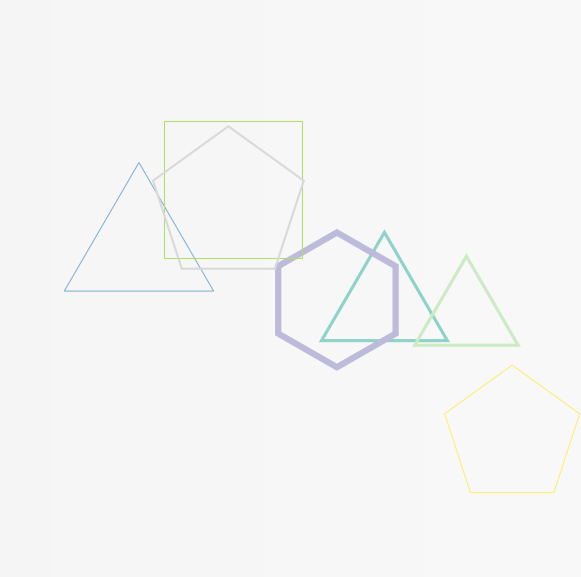[{"shape": "triangle", "thickness": 1.5, "radius": 0.62, "center": [0.661, 0.472]}, {"shape": "hexagon", "thickness": 3, "radius": 0.58, "center": [0.58, 0.48]}, {"shape": "triangle", "thickness": 0.5, "radius": 0.74, "center": [0.239, 0.569]}, {"shape": "square", "thickness": 0.5, "radius": 0.59, "center": [0.4, 0.671]}, {"shape": "pentagon", "thickness": 1, "radius": 0.68, "center": [0.393, 0.644]}, {"shape": "triangle", "thickness": 1.5, "radius": 0.51, "center": [0.802, 0.453]}, {"shape": "pentagon", "thickness": 0.5, "radius": 0.61, "center": [0.881, 0.245]}]